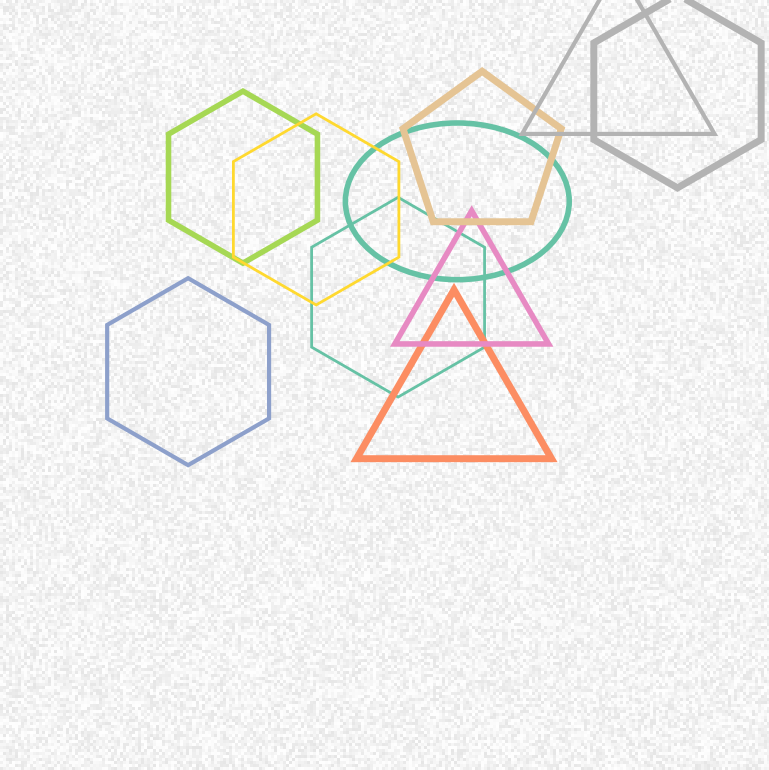[{"shape": "hexagon", "thickness": 1, "radius": 0.65, "center": [0.517, 0.614]}, {"shape": "oval", "thickness": 2, "radius": 0.73, "center": [0.594, 0.739]}, {"shape": "triangle", "thickness": 2.5, "radius": 0.73, "center": [0.59, 0.477]}, {"shape": "hexagon", "thickness": 1.5, "radius": 0.61, "center": [0.244, 0.517]}, {"shape": "triangle", "thickness": 2, "radius": 0.58, "center": [0.613, 0.611]}, {"shape": "hexagon", "thickness": 2, "radius": 0.56, "center": [0.316, 0.77]}, {"shape": "hexagon", "thickness": 1, "radius": 0.62, "center": [0.411, 0.728]}, {"shape": "pentagon", "thickness": 2.5, "radius": 0.54, "center": [0.626, 0.799]}, {"shape": "hexagon", "thickness": 2.5, "radius": 0.63, "center": [0.88, 0.881]}, {"shape": "triangle", "thickness": 1.5, "radius": 0.72, "center": [0.803, 0.898]}]